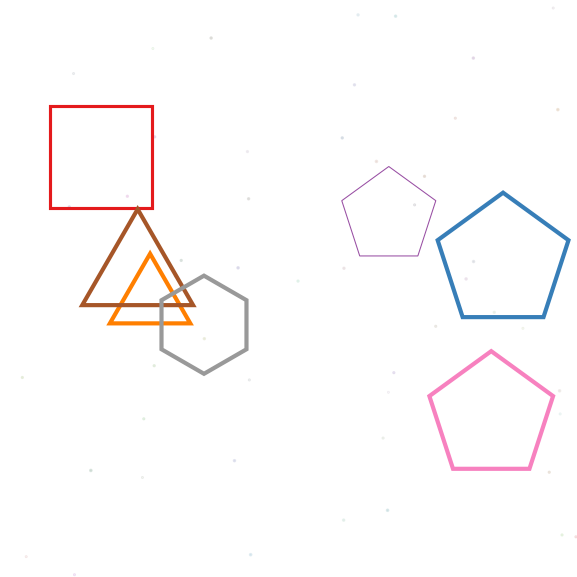[{"shape": "square", "thickness": 1.5, "radius": 0.44, "center": [0.175, 0.727]}, {"shape": "pentagon", "thickness": 2, "radius": 0.6, "center": [0.871, 0.546]}, {"shape": "pentagon", "thickness": 0.5, "radius": 0.43, "center": [0.673, 0.625]}, {"shape": "triangle", "thickness": 2, "radius": 0.4, "center": [0.26, 0.479]}, {"shape": "triangle", "thickness": 2, "radius": 0.55, "center": [0.238, 0.526]}, {"shape": "pentagon", "thickness": 2, "radius": 0.56, "center": [0.851, 0.278]}, {"shape": "hexagon", "thickness": 2, "radius": 0.42, "center": [0.353, 0.437]}]